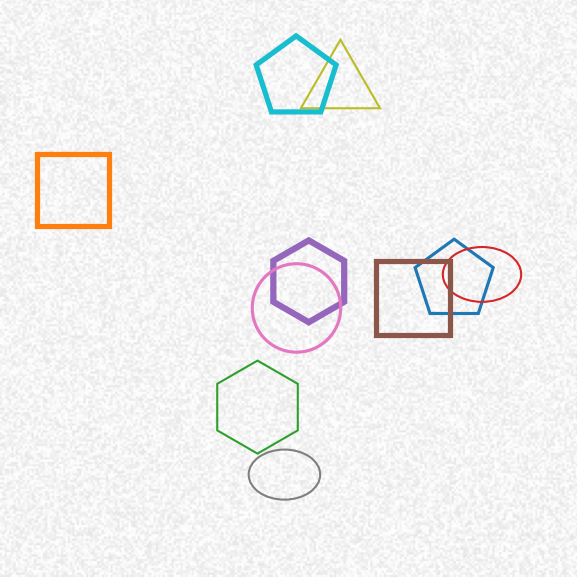[{"shape": "pentagon", "thickness": 1.5, "radius": 0.36, "center": [0.786, 0.514]}, {"shape": "square", "thickness": 2.5, "radius": 0.31, "center": [0.126, 0.67]}, {"shape": "hexagon", "thickness": 1, "radius": 0.4, "center": [0.446, 0.294]}, {"shape": "oval", "thickness": 1, "radius": 0.34, "center": [0.835, 0.524]}, {"shape": "hexagon", "thickness": 3, "radius": 0.35, "center": [0.535, 0.512]}, {"shape": "square", "thickness": 2.5, "radius": 0.32, "center": [0.715, 0.483]}, {"shape": "circle", "thickness": 1.5, "radius": 0.38, "center": [0.513, 0.466]}, {"shape": "oval", "thickness": 1, "radius": 0.31, "center": [0.493, 0.177]}, {"shape": "triangle", "thickness": 1, "radius": 0.4, "center": [0.589, 0.851]}, {"shape": "pentagon", "thickness": 2.5, "radius": 0.36, "center": [0.513, 0.864]}]